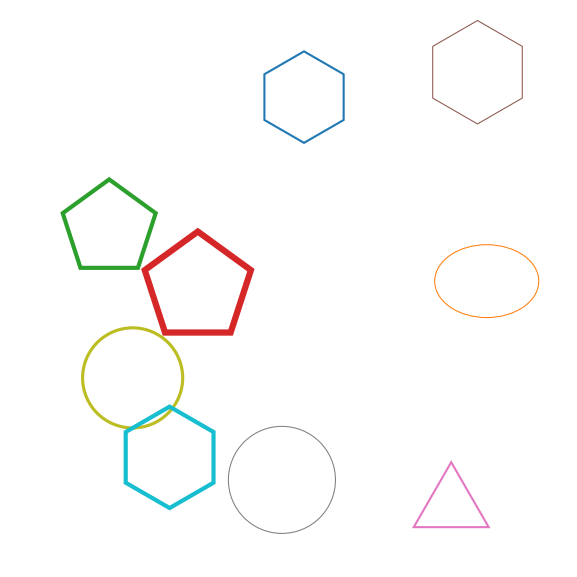[{"shape": "hexagon", "thickness": 1, "radius": 0.4, "center": [0.526, 0.831]}, {"shape": "oval", "thickness": 0.5, "radius": 0.45, "center": [0.843, 0.512]}, {"shape": "pentagon", "thickness": 2, "radius": 0.42, "center": [0.189, 0.604]}, {"shape": "pentagon", "thickness": 3, "radius": 0.48, "center": [0.343, 0.502]}, {"shape": "hexagon", "thickness": 0.5, "radius": 0.45, "center": [0.827, 0.874]}, {"shape": "triangle", "thickness": 1, "radius": 0.37, "center": [0.781, 0.124]}, {"shape": "circle", "thickness": 0.5, "radius": 0.46, "center": [0.488, 0.168]}, {"shape": "circle", "thickness": 1.5, "radius": 0.43, "center": [0.23, 0.345]}, {"shape": "hexagon", "thickness": 2, "radius": 0.44, "center": [0.294, 0.207]}]